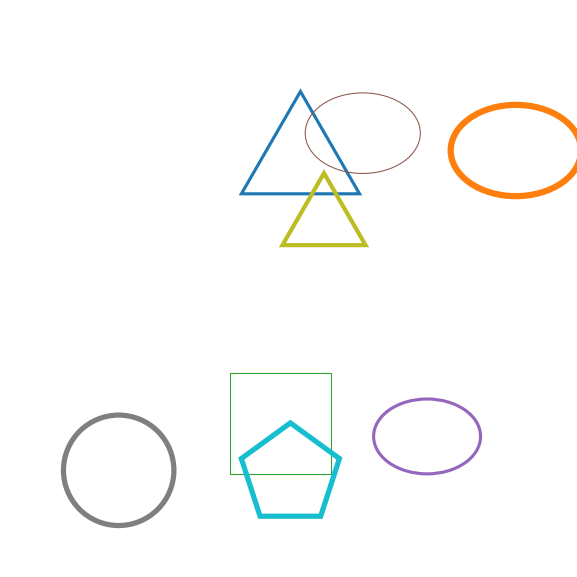[{"shape": "triangle", "thickness": 1.5, "radius": 0.59, "center": [0.52, 0.723]}, {"shape": "oval", "thickness": 3, "radius": 0.56, "center": [0.893, 0.739]}, {"shape": "square", "thickness": 0.5, "radius": 0.44, "center": [0.485, 0.266]}, {"shape": "oval", "thickness": 1.5, "radius": 0.46, "center": [0.74, 0.243]}, {"shape": "oval", "thickness": 0.5, "radius": 0.5, "center": [0.628, 0.769]}, {"shape": "circle", "thickness": 2.5, "radius": 0.48, "center": [0.205, 0.185]}, {"shape": "triangle", "thickness": 2, "radius": 0.42, "center": [0.561, 0.616]}, {"shape": "pentagon", "thickness": 2.5, "radius": 0.45, "center": [0.503, 0.178]}]